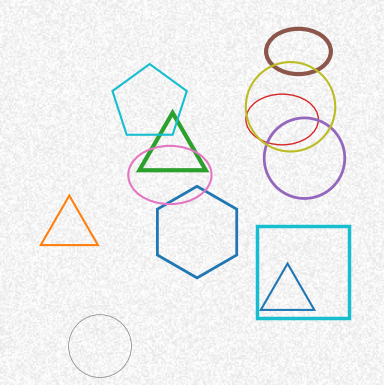[{"shape": "triangle", "thickness": 1.5, "radius": 0.4, "center": [0.747, 0.235]}, {"shape": "hexagon", "thickness": 2, "radius": 0.59, "center": [0.512, 0.397]}, {"shape": "triangle", "thickness": 1.5, "radius": 0.43, "center": [0.18, 0.406]}, {"shape": "triangle", "thickness": 3, "radius": 0.5, "center": [0.448, 0.608]}, {"shape": "oval", "thickness": 1, "radius": 0.47, "center": [0.733, 0.69]}, {"shape": "circle", "thickness": 2, "radius": 0.52, "center": [0.791, 0.589]}, {"shape": "oval", "thickness": 3, "radius": 0.42, "center": [0.775, 0.866]}, {"shape": "oval", "thickness": 1.5, "radius": 0.54, "center": [0.441, 0.545]}, {"shape": "circle", "thickness": 0.5, "radius": 0.41, "center": [0.26, 0.101]}, {"shape": "circle", "thickness": 1.5, "radius": 0.58, "center": [0.755, 0.723]}, {"shape": "square", "thickness": 2.5, "radius": 0.6, "center": [0.788, 0.293]}, {"shape": "pentagon", "thickness": 1.5, "radius": 0.51, "center": [0.389, 0.732]}]